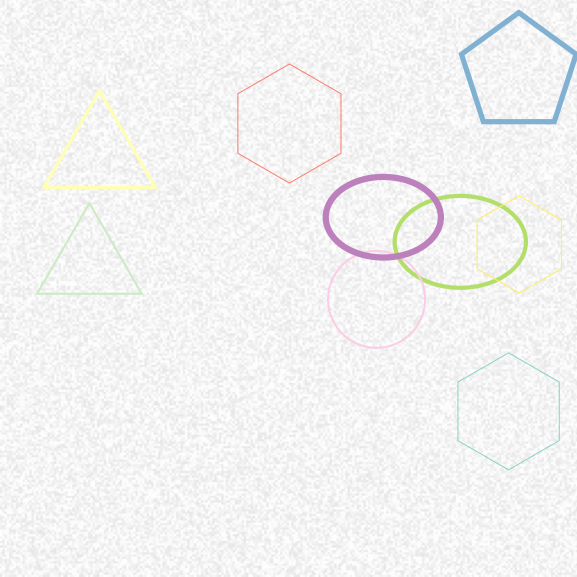[{"shape": "hexagon", "thickness": 0.5, "radius": 0.51, "center": [0.881, 0.287]}, {"shape": "triangle", "thickness": 1.5, "radius": 0.56, "center": [0.173, 0.73]}, {"shape": "hexagon", "thickness": 0.5, "radius": 0.52, "center": [0.501, 0.785]}, {"shape": "pentagon", "thickness": 2.5, "radius": 0.52, "center": [0.898, 0.873]}, {"shape": "oval", "thickness": 2, "radius": 0.57, "center": [0.797, 0.58]}, {"shape": "circle", "thickness": 1, "radius": 0.42, "center": [0.652, 0.481]}, {"shape": "oval", "thickness": 3, "radius": 0.5, "center": [0.664, 0.623]}, {"shape": "triangle", "thickness": 1, "radius": 0.52, "center": [0.155, 0.543]}, {"shape": "hexagon", "thickness": 0.5, "radius": 0.42, "center": [0.899, 0.576]}]